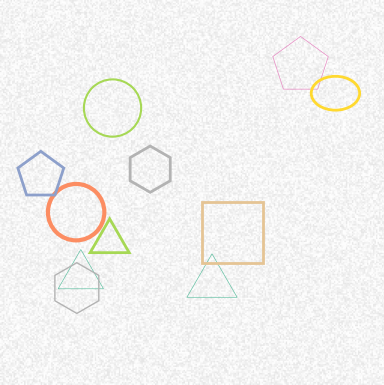[{"shape": "triangle", "thickness": 0.5, "radius": 0.34, "center": [0.21, 0.284]}, {"shape": "triangle", "thickness": 0.5, "radius": 0.38, "center": [0.551, 0.265]}, {"shape": "circle", "thickness": 3, "radius": 0.37, "center": [0.198, 0.449]}, {"shape": "pentagon", "thickness": 2, "radius": 0.31, "center": [0.106, 0.544]}, {"shape": "pentagon", "thickness": 0.5, "radius": 0.38, "center": [0.781, 0.83]}, {"shape": "triangle", "thickness": 2, "radius": 0.29, "center": [0.285, 0.373]}, {"shape": "circle", "thickness": 1.5, "radius": 0.37, "center": [0.292, 0.719]}, {"shape": "oval", "thickness": 2, "radius": 0.31, "center": [0.871, 0.758]}, {"shape": "square", "thickness": 2, "radius": 0.4, "center": [0.604, 0.397]}, {"shape": "hexagon", "thickness": 1, "radius": 0.33, "center": [0.2, 0.252]}, {"shape": "hexagon", "thickness": 2, "radius": 0.3, "center": [0.39, 0.561]}]